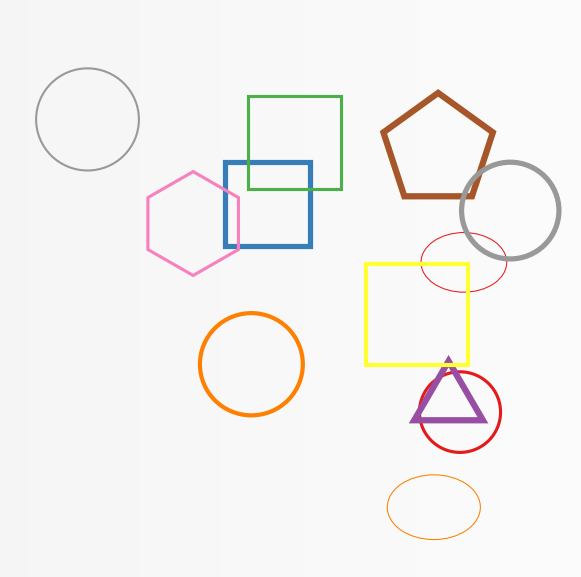[{"shape": "oval", "thickness": 0.5, "radius": 0.37, "center": [0.798, 0.545]}, {"shape": "circle", "thickness": 1.5, "radius": 0.35, "center": [0.791, 0.286]}, {"shape": "square", "thickness": 2.5, "radius": 0.36, "center": [0.46, 0.645]}, {"shape": "square", "thickness": 1.5, "radius": 0.4, "center": [0.507, 0.752]}, {"shape": "triangle", "thickness": 3, "radius": 0.34, "center": [0.772, 0.306]}, {"shape": "circle", "thickness": 2, "radius": 0.44, "center": [0.432, 0.368]}, {"shape": "oval", "thickness": 0.5, "radius": 0.4, "center": [0.746, 0.121]}, {"shape": "square", "thickness": 2, "radius": 0.44, "center": [0.717, 0.455]}, {"shape": "pentagon", "thickness": 3, "radius": 0.49, "center": [0.754, 0.739]}, {"shape": "hexagon", "thickness": 1.5, "radius": 0.45, "center": [0.332, 0.612]}, {"shape": "circle", "thickness": 2.5, "radius": 0.42, "center": [0.878, 0.635]}, {"shape": "circle", "thickness": 1, "radius": 0.44, "center": [0.151, 0.792]}]